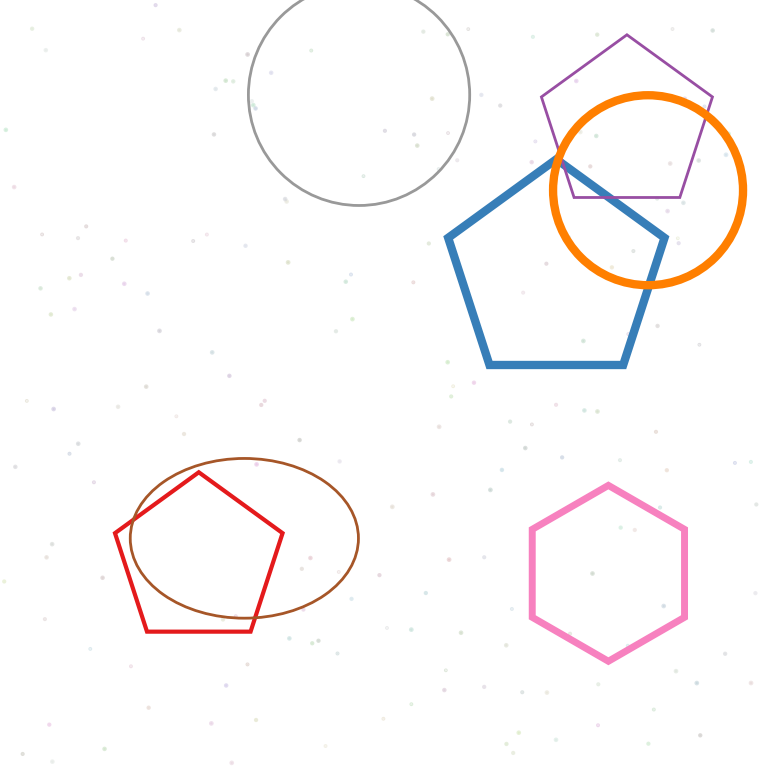[{"shape": "pentagon", "thickness": 1.5, "radius": 0.57, "center": [0.258, 0.272]}, {"shape": "pentagon", "thickness": 3, "radius": 0.74, "center": [0.723, 0.645]}, {"shape": "pentagon", "thickness": 1, "radius": 0.58, "center": [0.814, 0.838]}, {"shape": "circle", "thickness": 3, "radius": 0.62, "center": [0.842, 0.753]}, {"shape": "oval", "thickness": 1, "radius": 0.74, "center": [0.317, 0.301]}, {"shape": "hexagon", "thickness": 2.5, "radius": 0.57, "center": [0.79, 0.255]}, {"shape": "circle", "thickness": 1, "radius": 0.72, "center": [0.466, 0.877]}]